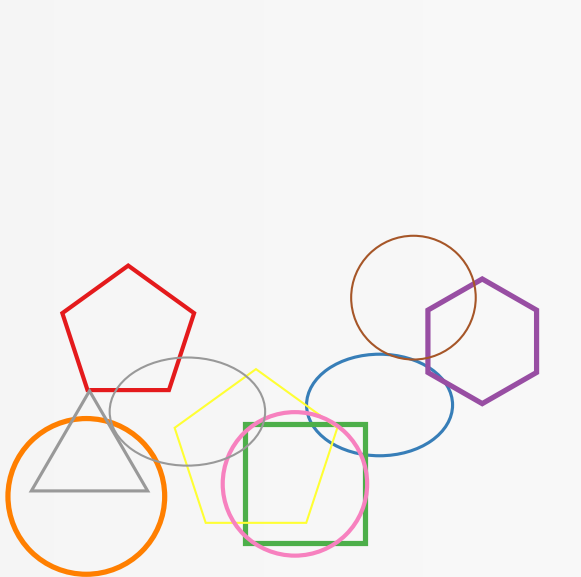[{"shape": "pentagon", "thickness": 2, "radius": 0.6, "center": [0.221, 0.42]}, {"shape": "oval", "thickness": 1.5, "radius": 0.63, "center": [0.653, 0.298]}, {"shape": "square", "thickness": 2.5, "radius": 0.52, "center": [0.525, 0.161]}, {"shape": "hexagon", "thickness": 2.5, "radius": 0.54, "center": [0.83, 0.408]}, {"shape": "circle", "thickness": 2.5, "radius": 0.67, "center": [0.149, 0.14]}, {"shape": "pentagon", "thickness": 1, "radius": 0.74, "center": [0.44, 0.213]}, {"shape": "circle", "thickness": 1, "radius": 0.54, "center": [0.711, 0.484]}, {"shape": "circle", "thickness": 2, "radius": 0.62, "center": [0.507, 0.161]}, {"shape": "oval", "thickness": 1, "radius": 0.67, "center": [0.322, 0.286]}, {"shape": "triangle", "thickness": 1.5, "radius": 0.58, "center": [0.154, 0.207]}]